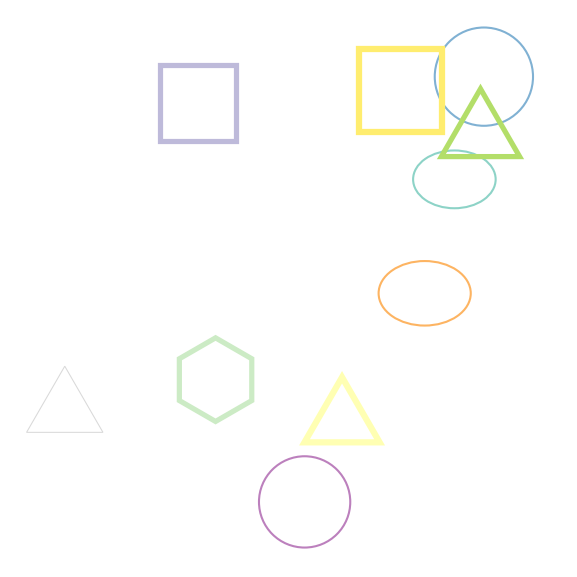[{"shape": "oval", "thickness": 1, "radius": 0.36, "center": [0.787, 0.689]}, {"shape": "triangle", "thickness": 3, "radius": 0.38, "center": [0.592, 0.271]}, {"shape": "square", "thickness": 2.5, "radius": 0.33, "center": [0.343, 0.82]}, {"shape": "circle", "thickness": 1, "radius": 0.43, "center": [0.838, 0.866]}, {"shape": "oval", "thickness": 1, "radius": 0.4, "center": [0.735, 0.491]}, {"shape": "triangle", "thickness": 2.5, "radius": 0.39, "center": [0.832, 0.767]}, {"shape": "triangle", "thickness": 0.5, "radius": 0.38, "center": [0.112, 0.289]}, {"shape": "circle", "thickness": 1, "radius": 0.4, "center": [0.527, 0.13]}, {"shape": "hexagon", "thickness": 2.5, "radius": 0.36, "center": [0.373, 0.342]}, {"shape": "square", "thickness": 3, "radius": 0.36, "center": [0.694, 0.842]}]